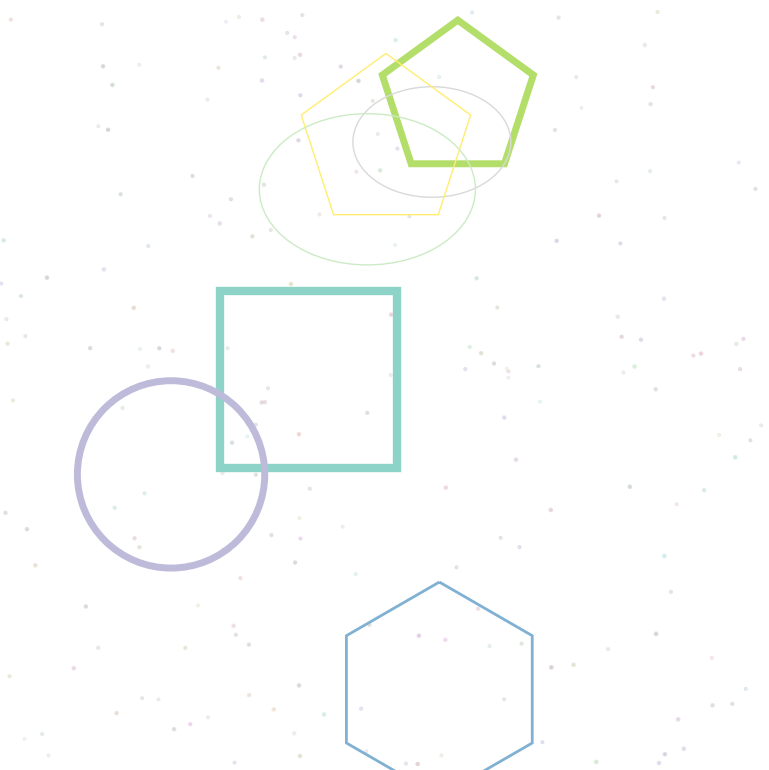[{"shape": "square", "thickness": 3, "radius": 0.57, "center": [0.4, 0.507]}, {"shape": "circle", "thickness": 2.5, "radius": 0.61, "center": [0.222, 0.384]}, {"shape": "hexagon", "thickness": 1, "radius": 0.7, "center": [0.571, 0.105]}, {"shape": "pentagon", "thickness": 2.5, "radius": 0.52, "center": [0.595, 0.871]}, {"shape": "oval", "thickness": 0.5, "radius": 0.51, "center": [0.561, 0.816]}, {"shape": "oval", "thickness": 0.5, "radius": 0.7, "center": [0.477, 0.754]}, {"shape": "pentagon", "thickness": 0.5, "radius": 0.58, "center": [0.501, 0.815]}]